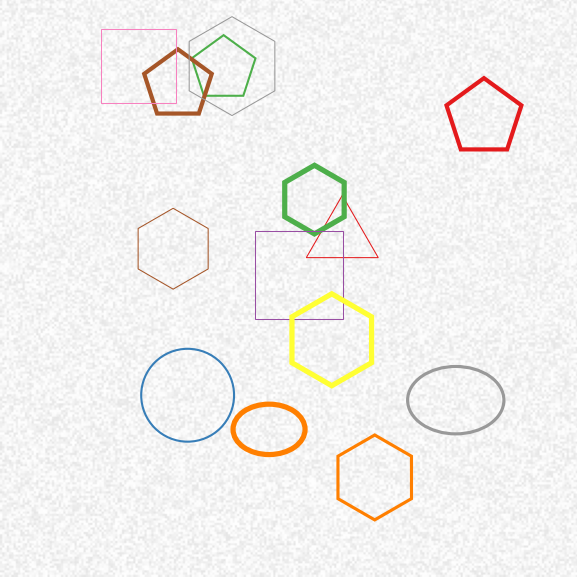[{"shape": "pentagon", "thickness": 2, "radius": 0.34, "center": [0.838, 0.796]}, {"shape": "triangle", "thickness": 0.5, "radius": 0.36, "center": [0.593, 0.589]}, {"shape": "circle", "thickness": 1, "radius": 0.4, "center": [0.325, 0.315]}, {"shape": "pentagon", "thickness": 1, "radius": 0.29, "center": [0.387, 0.88]}, {"shape": "hexagon", "thickness": 2.5, "radius": 0.3, "center": [0.544, 0.654]}, {"shape": "square", "thickness": 0.5, "radius": 0.38, "center": [0.518, 0.523]}, {"shape": "oval", "thickness": 2.5, "radius": 0.31, "center": [0.466, 0.256]}, {"shape": "hexagon", "thickness": 1.5, "radius": 0.37, "center": [0.649, 0.172]}, {"shape": "hexagon", "thickness": 2.5, "radius": 0.4, "center": [0.574, 0.411]}, {"shape": "pentagon", "thickness": 2, "radius": 0.31, "center": [0.308, 0.852]}, {"shape": "hexagon", "thickness": 0.5, "radius": 0.35, "center": [0.3, 0.568]}, {"shape": "square", "thickness": 0.5, "radius": 0.32, "center": [0.24, 0.885]}, {"shape": "oval", "thickness": 1.5, "radius": 0.42, "center": [0.789, 0.306]}, {"shape": "hexagon", "thickness": 0.5, "radius": 0.43, "center": [0.402, 0.885]}]